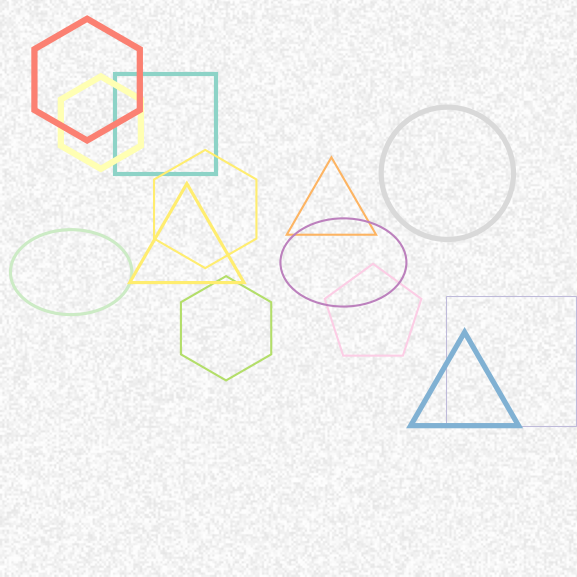[{"shape": "square", "thickness": 2, "radius": 0.43, "center": [0.287, 0.784]}, {"shape": "hexagon", "thickness": 3, "radius": 0.4, "center": [0.175, 0.787]}, {"shape": "square", "thickness": 0.5, "radius": 0.56, "center": [0.885, 0.374]}, {"shape": "hexagon", "thickness": 3, "radius": 0.53, "center": [0.151, 0.861]}, {"shape": "triangle", "thickness": 2.5, "radius": 0.54, "center": [0.805, 0.316]}, {"shape": "triangle", "thickness": 1, "radius": 0.45, "center": [0.574, 0.637]}, {"shape": "hexagon", "thickness": 1, "radius": 0.45, "center": [0.391, 0.431]}, {"shape": "pentagon", "thickness": 1, "radius": 0.44, "center": [0.646, 0.454]}, {"shape": "circle", "thickness": 2.5, "radius": 0.57, "center": [0.775, 0.699]}, {"shape": "oval", "thickness": 1, "radius": 0.55, "center": [0.595, 0.545]}, {"shape": "oval", "thickness": 1.5, "radius": 0.53, "center": [0.123, 0.528]}, {"shape": "triangle", "thickness": 1.5, "radius": 0.57, "center": [0.324, 0.567]}, {"shape": "hexagon", "thickness": 1, "radius": 0.51, "center": [0.355, 0.637]}]